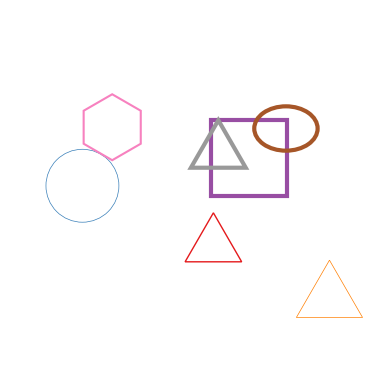[{"shape": "triangle", "thickness": 1, "radius": 0.42, "center": [0.554, 0.362]}, {"shape": "circle", "thickness": 0.5, "radius": 0.47, "center": [0.214, 0.518]}, {"shape": "square", "thickness": 3, "radius": 0.49, "center": [0.646, 0.59]}, {"shape": "triangle", "thickness": 0.5, "radius": 0.5, "center": [0.856, 0.225]}, {"shape": "oval", "thickness": 3, "radius": 0.41, "center": [0.743, 0.666]}, {"shape": "hexagon", "thickness": 1.5, "radius": 0.43, "center": [0.291, 0.67]}, {"shape": "triangle", "thickness": 3, "radius": 0.41, "center": [0.567, 0.605]}]